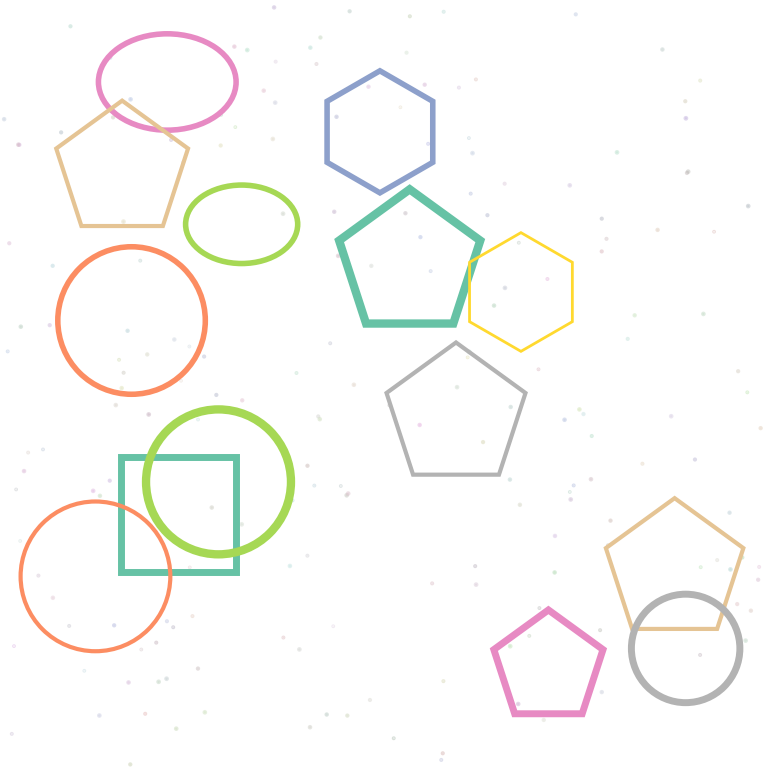[{"shape": "pentagon", "thickness": 3, "radius": 0.48, "center": [0.532, 0.658]}, {"shape": "square", "thickness": 2.5, "radius": 0.37, "center": [0.232, 0.331]}, {"shape": "circle", "thickness": 2, "radius": 0.48, "center": [0.171, 0.584]}, {"shape": "circle", "thickness": 1.5, "radius": 0.49, "center": [0.124, 0.251]}, {"shape": "hexagon", "thickness": 2, "radius": 0.4, "center": [0.493, 0.829]}, {"shape": "pentagon", "thickness": 2.5, "radius": 0.37, "center": [0.712, 0.133]}, {"shape": "oval", "thickness": 2, "radius": 0.45, "center": [0.217, 0.894]}, {"shape": "circle", "thickness": 3, "radius": 0.47, "center": [0.284, 0.374]}, {"shape": "oval", "thickness": 2, "radius": 0.36, "center": [0.314, 0.709]}, {"shape": "hexagon", "thickness": 1, "radius": 0.39, "center": [0.677, 0.621]}, {"shape": "pentagon", "thickness": 1.5, "radius": 0.47, "center": [0.876, 0.259]}, {"shape": "pentagon", "thickness": 1.5, "radius": 0.45, "center": [0.159, 0.779]}, {"shape": "circle", "thickness": 2.5, "radius": 0.35, "center": [0.89, 0.158]}, {"shape": "pentagon", "thickness": 1.5, "radius": 0.47, "center": [0.592, 0.46]}]